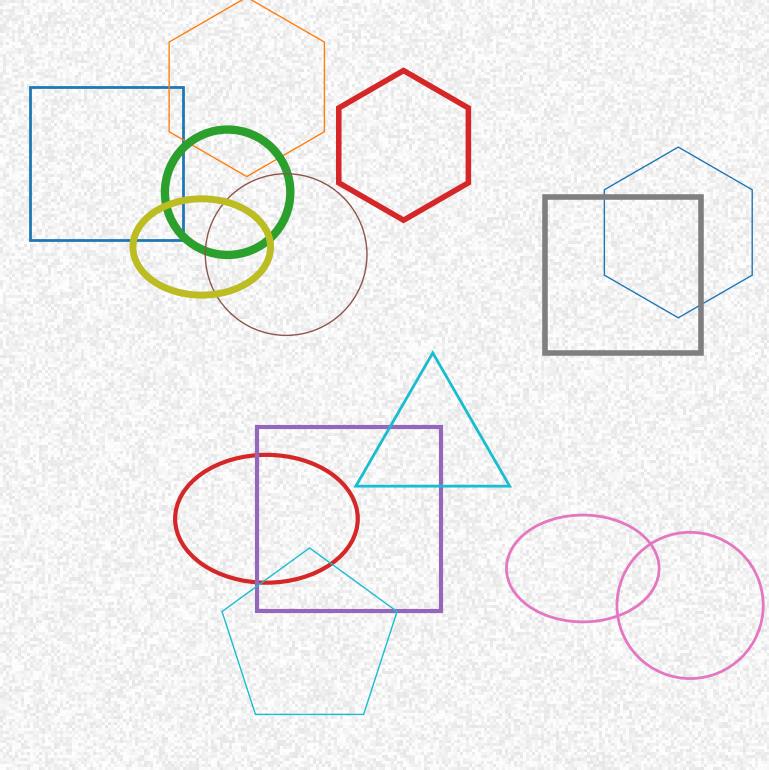[{"shape": "square", "thickness": 1, "radius": 0.5, "center": [0.139, 0.788]}, {"shape": "hexagon", "thickness": 0.5, "radius": 0.55, "center": [0.881, 0.698]}, {"shape": "hexagon", "thickness": 0.5, "radius": 0.58, "center": [0.32, 0.887]}, {"shape": "circle", "thickness": 3, "radius": 0.41, "center": [0.296, 0.75]}, {"shape": "oval", "thickness": 1.5, "radius": 0.59, "center": [0.346, 0.326]}, {"shape": "hexagon", "thickness": 2, "radius": 0.49, "center": [0.524, 0.811]}, {"shape": "square", "thickness": 1.5, "radius": 0.6, "center": [0.454, 0.326]}, {"shape": "circle", "thickness": 0.5, "radius": 0.52, "center": [0.372, 0.669]}, {"shape": "oval", "thickness": 1, "radius": 0.5, "center": [0.757, 0.262]}, {"shape": "circle", "thickness": 1, "radius": 0.47, "center": [0.896, 0.214]}, {"shape": "square", "thickness": 2, "radius": 0.51, "center": [0.809, 0.642]}, {"shape": "oval", "thickness": 2.5, "radius": 0.45, "center": [0.262, 0.679]}, {"shape": "pentagon", "thickness": 0.5, "radius": 0.6, "center": [0.402, 0.169]}, {"shape": "triangle", "thickness": 1, "radius": 0.58, "center": [0.562, 0.426]}]